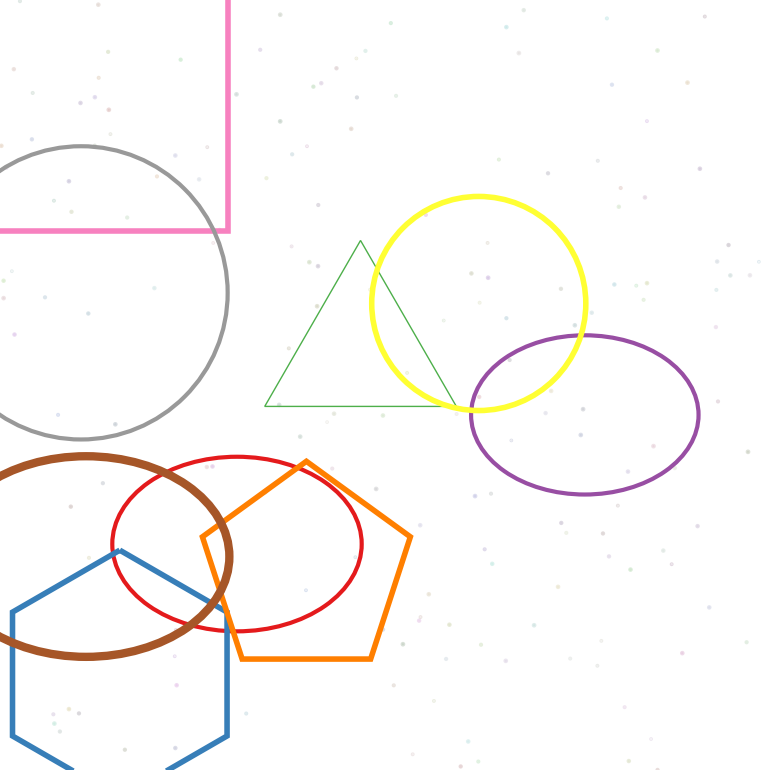[{"shape": "oval", "thickness": 1.5, "radius": 0.81, "center": [0.308, 0.293]}, {"shape": "hexagon", "thickness": 2, "radius": 0.8, "center": [0.156, 0.125]}, {"shape": "triangle", "thickness": 0.5, "radius": 0.72, "center": [0.468, 0.544]}, {"shape": "oval", "thickness": 1.5, "radius": 0.74, "center": [0.76, 0.461]}, {"shape": "pentagon", "thickness": 2, "radius": 0.71, "center": [0.398, 0.259]}, {"shape": "circle", "thickness": 2, "radius": 0.7, "center": [0.622, 0.606]}, {"shape": "oval", "thickness": 3, "radius": 0.93, "center": [0.112, 0.277]}, {"shape": "square", "thickness": 2, "radius": 0.78, "center": [0.141, 0.854]}, {"shape": "circle", "thickness": 1.5, "radius": 0.95, "center": [0.105, 0.62]}]